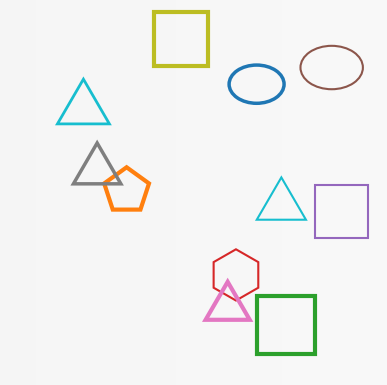[{"shape": "oval", "thickness": 2.5, "radius": 0.35, "center": [0.662, 0.781]}, {"shape": "pentagon", "thickness": 3, "radius": 0.3, "center": [0.327, 0.505]}, {"shape": "square", "thickness": 3, "radius": 0.38, "center": [0.738, 0.156]}, {"shape": "hexagon", "thickness": 1.5, "radius": 0.33, "center": [0.609, 0.286]}, {"shape": "square", "thickness": 1.5, "radius": 0.34, "center": [0.881, 0.45]}, {"shape": "oval", "thickness": 1.5, "radius": 0.4, "center": [0.856, 0.825]}, {"shape": "triangle", "thickness": 3, "radius": 0.33, "center": [0.588, 0.202]}, {"shape": "triangle", "thickness": 2.5, "radius": 0.35, "center": [0.251, 0.558]}, {"shape": "square", "thickness": 3, "radius": 0.35, "center": [0.467, 0.9]}, {"shape": "triangle", "thickness": 2, "radius": 0.39, "center": [0.215, 0.717]}, {"shape": "triangle", "thickness": 1.5, "radius": 0.37, "center": [0.726, 0.466]}]